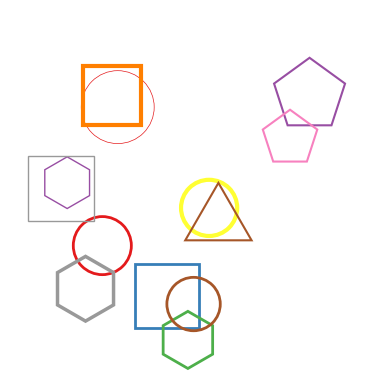[{"shape": "circle", "thickness": 0.5, "radius": 0.47, "center": [0.306, 0.722]}, {"shape": "circle", "thickness": 2, "radius": 0.38, "center": [0.266, 0.362]}, {"shape": "square", "thickness": 2, "radius": 0.42, "center": [0.435, 0.231]}, {"shape": "hexagon", "thickness": 2, "radius": 0.37, "center": [0.488, 0.117]}, {"shape": "hexagon", "thickness": 1, "radius": 0.34, "center": [0.174, 0.526]}, {"shape": "pentagon", "thickness": 1.5, "radius": 0.48, "center": [0.804, 0.753]}, {"shape": "square", "thickness": 3, "radius": 0.38, "center": [0.291, 0.752]}, {"shape": "circle", "thickness": 3, "radius": 0.36, "center": [0.543, 0.46]}, {"shape": "triangle", "thickness": 1.5, "radius": 0.5, "center": [0.567, 0.426]}, {"shape": "circle", "thickness": 2, "radius": 0.35, "center": [0.503, 0.21]}, {"shape": "pentagon", "thickness": 1.5, "radius": 0.37, "center": [0.753, 0.641]}, {"shape": "square", "thickness": 1, "radius": 0.43, "center": [0.159, 0.51]}, {"shape": "hexagon", "thickness": 2.5, "radius": 0.42, "center": [0.222, 0.25]}]